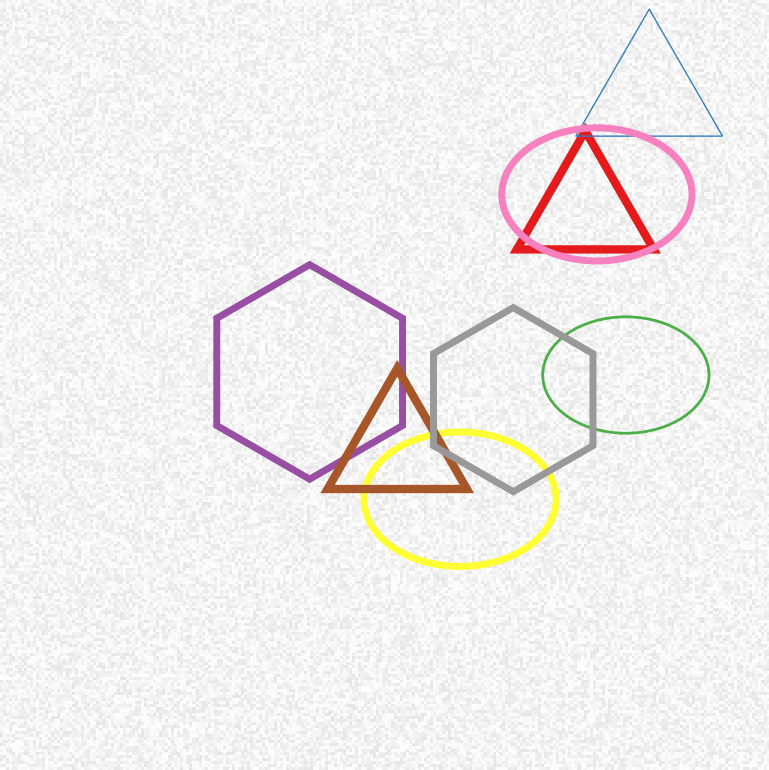[{"shape": "triangle", "thickness": 3, "radius": 0.51, "center": [0.76, 0.727]}, {"shape": "triangle", "thickness": 0.5, "radius": 0.55, "center": [0.843, 0.878]}, {"shape": "oval", "thickness": 1, "radius": 0.54, "center": [0.813, 0.513]}, {"shape": "hexagon", "thickness": 2.5, "radius": 0.7, "center": [0.402, 0.517]}, {"shape": "oval", "thickness": 2.5, "radius": 0.62, "center": [0.597, 0.352]}, {"shape": "triangle", "thickness": 3, "radius": 0.52, "center": [0.516, 0.417]}, {"shape": "oval", "thickness": 2.5, "radius": 0.62, "center": [0.775, 0.748]}, {"shape": "hexagon", "thickness": 2.5, "radius": 0.6, "center": [0.667, 0.481]}]